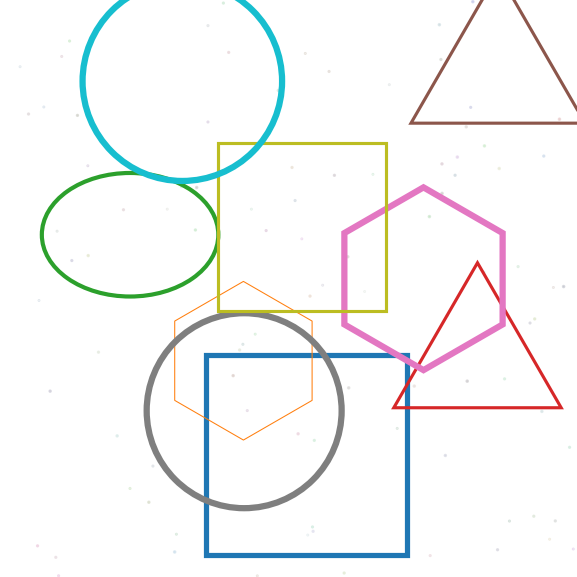[{"shape": "square", "thickness": 2.5, "radius": 0.87, "center": [0.531, 0.211]}, {"shape": "hexagon", "thickness": 0.5, "radius": 0.69, "center": [0.421, 0.374]}, {"shape": "oval", "thickness": 2, "radius": 0.76, "center": [0.225, 0.593]}, {"shape": "triangle", "thickness": 1.5, "radius": 0.84, "center": [0.827, 0.377]}, {"shape": "triangle", "thickness": 1.5, "radius": 0.87, "center": [0.862, 0.873]}, {"shape": "hexagon", "thickness": 3, "radius": 0.79, "center": [0.733, 0.516]}, {"shape": "circle", "thickness": 3, "radius": 0.84, "center": [0.423, 0.288]}, {"shape": "square", "thickness": 1.5, "radius": 0.73, "center": [0.523, 0.606]}, {"shape": "circle", "thickness": 3, "radius": 0.86, "center": [0.316, 0.859]}]